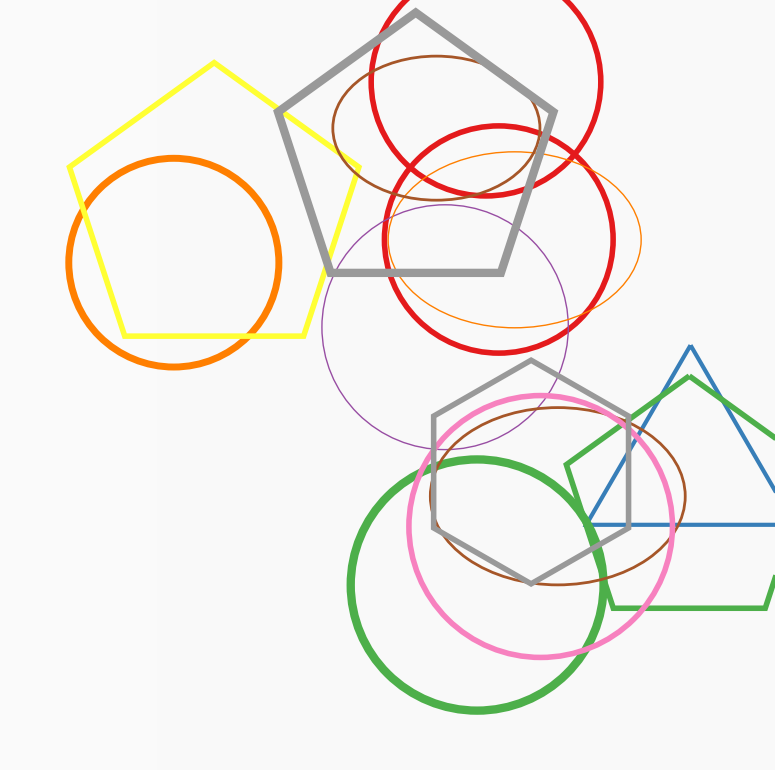[{"shape": "circle", "thickness": 2, "radius": 0.74, "center": [0.627, 0.894]}, {"shape": "circle", "thickness": 2, "radius": 0.74, "center": [0.644, 0.689]}, {"shape": "triangle", "thickness": 1.5, "radius": 0.78, "center": [0.891, 0.396]}, {"shape": "circle", "thickness": 3, "radius": 0.82, "center": [0.616, 0.24]}, {"shape": "pentagon", "thickness": 2, "radius": 0.83, "center": [0.889, 0.345]}, {"shape": "circle", "thickness": 0.5, "radius": 0.79, "center": [0.574, 0.575]}, {"shape": "circle", "thickness": 2.5, "radius": 0.68, "center": [0.224, 0.659]}, {"shape": "oval", "thickness": 0.5, "radius": 0.82, "center": [0.664, 0.689]}, {"shape": "pentagon", "thickness": 2, "radius": 0.98, "center": [0.276, 0.722]}, {"shape": "oval", "thickness": 1, "radius": 0.82, "center": [0.72, 0.356]}, {"shape": "oval", "thickness": 1, "radius": 0.67, "center": [0.563, 0.834]}, {"shape": "circle", "thickness": 2, "radius": 0.85, "center": [0.698, 0.316]}, {"shape": "pentagon", "thickness": 3, "radius": 0.93, "center": [0.536, 0.797]}, {"shape": "hexagon", "thickness": 2, "radius": 0.73, "center": [0.685, 0.387]}]